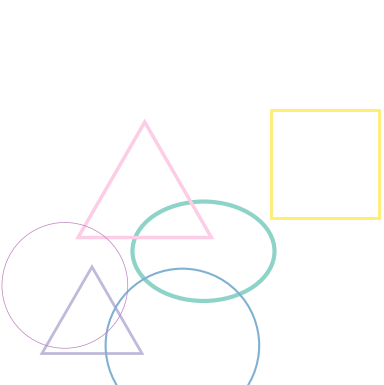[{"shape": "oval", "thickness": 3, "radius": 0.92, "center": [0.529, 0.347]}, {"shape": "triangle", "thickness": 2, "radius": 0.75, "center": [0.239, 0.157]}, {"shape": "circle", "thickness": 1.5, "radius": 1.0, "center": [0.474, 0.103]}, {"shape": "triangle", "thickness": 2.5, "radius": 1.0, "center": [0.376, 0.483]}, {"shape": "circle", "thickness": 0.5, "radius": 0.82, "center": [0.168, 0.259]}, {"shape": "square", "thickness": 2, "radius": 0.7, "center": [0.844, 0.574]}]